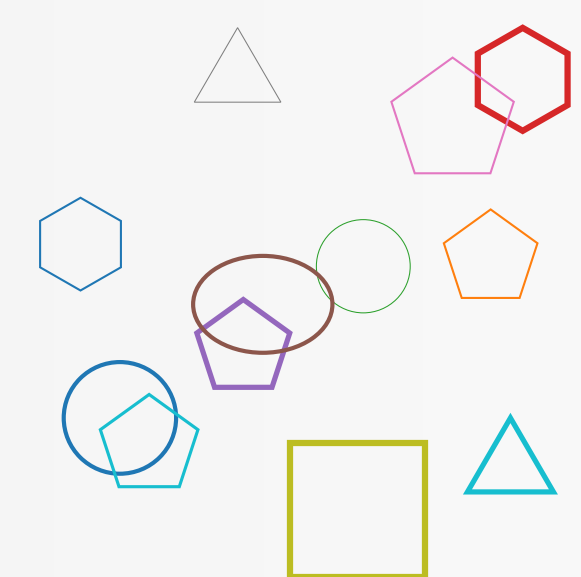[{"shape": "circle", "thickness": 2, "radius": 0.48, "center": [0.206, 0.275]}, {"shape": "hexagon", "thickness": 1, "radius": 0.4, "center": [0.139, 0.576]}, {"shape": "pentagon", "thickness": 1, "radius": 0.42, "center": [0.844, 0.552]}, {"shape": "circle", "thickness": 0.5, "radius": 0.4, "center": [0.625, 0.538]}, {"shape": "hexagon", "thickness": 3, "radius": 0.45, "center": [0.899, 0.862]}, {"shape": "pentagon", "thickness": 2.5, "radius": 0.42, "center": [0.419, 0.396]}, {"shape": "oval", "thickness": 2, "radius": 0.6, "center": [0.452, 0.472]}, {"shape": "pentagon", "thickness": 1, "radius": 0.55, "center": [0.779, 0.789]}, {"shape": "triangle", "thickness": 0.5, "radius": 0.43, "center": [0.409, 0.865]}, {"shape": "square", "thickness": 3, "radius": 0.58, "center": [0.615, 0.116]}, {"shape": "pentagon", "thickness": 1.5, "radius": 0.44, "center": [0.257, 0.228]}, {"shape": "triangle", "thickness": 2.5, "radius": 0.43, "center": [0.878, 0.19]}]